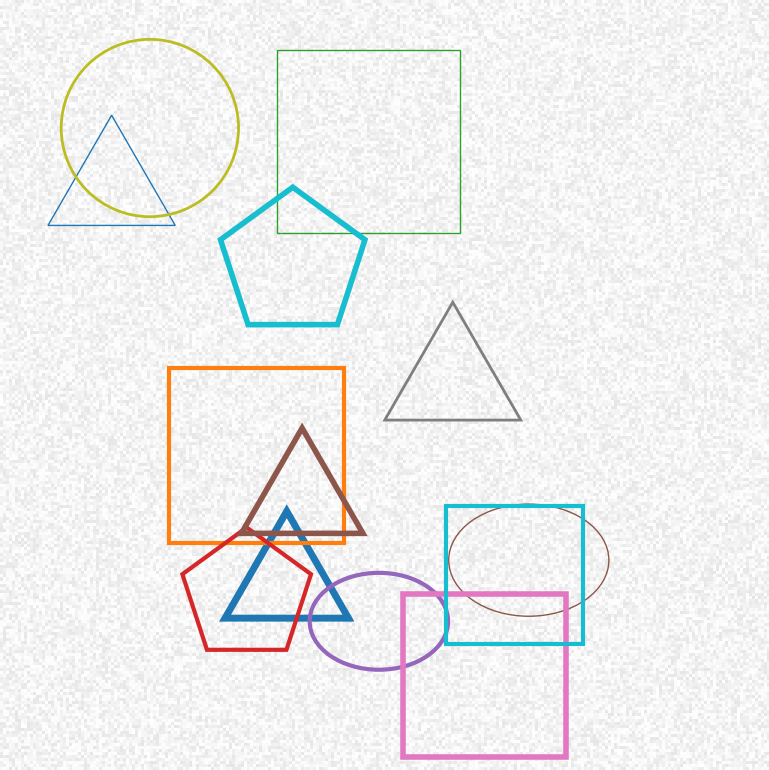[{"shape": "triangle", "thickness": 2.5, "radius": 0.46, "center": [0.372, 0.243]}, {"shape": "triangle", "thickness": 0.5, "radius": 0.48, "center": [0.145, 0.755]}, {"shape": "square", "thickness": 1.5, "radius": 0.57, "center": [0.333, 0.408]}, {"shape": "square", "thickness": 0.5, "radius": 0.59, "center": [0.479, 0.816]}, {"shape": "pentagon", "thickness": 1.5, "radius": 0.44, "center": [0.32, 0.227]}, {"shape": "oval", "thickness": 1.5, "radius": 0.45, "center": [0.492, 0.193]}, {"shape": "oval", "thickness": 0.5, "radius": 0.52, "center": [0.687, 0.272]}, {"shape": "triangle", "thickness": 2, "radius": 0.46, "center": [0.392, 0.353]}, {"shape": "square", "thickness": 2, "radius": 0.53, "center": [0.629, 0.123]}, {"shape": "triangle", "thickness": 1, "radius": 0.51, "center": [0.588, 0.505]}, {"shape": "circle", "thickness": 1, "radius": 0.58, "center": [0.195, 0.834]}, {"shape": "square", "thickness": 1.5, "radius": 0.45, "center": [0.668, 0.253]}, {"shape": "pentagon", "thickness": 2, "radius": 0.49, "center": [0.38, 0.658]}]